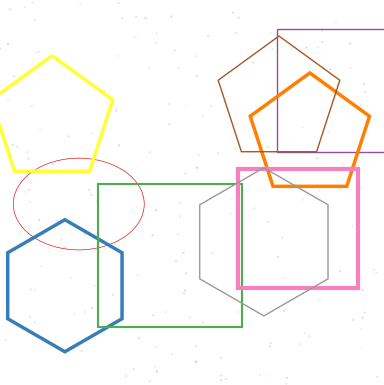[{"shape": "oval", "thickness": 0.5, "radius": 0.85, "center": [0.205, 0.47]}, {"shape": "hexagon", "thickness": 2.5, "radius": 0.86, "center": [0.169, 0.258]}, {"shape": "square", "thickness": 1.5, "radius": 0.93, "center": [0.442, 0.337]}, {"shape": "square", "thickness": 1, "radius": 0.8, "center": [0.879, 0.765]}, {"shape": "pentagon", "thickness": 2.5, "radius": 0.81, "center": [0.805, 0.648]}, {"shape": "pentagon", "thickness": 2.5, "radius": 0.83, "center": [0.135, 0.689]}, {"shape": "pentagon", "thickness": 1, "radius": 0.83, "center": [0.725, 0.74]}, {"shape": "square", "thickness": 3, "radius": 0.78, "center": [0.774, 0.406]}, {"shape": "hexagon", "thickness": 1, "radius": 0.96, "center": [0.685, 0.372]}]